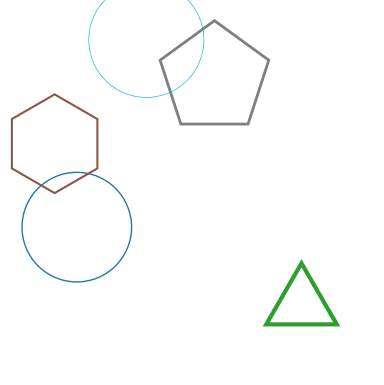[{"shape": "circle", "thickness": 1, "radius": 0.71, "center": [0.199, 0.41]}, {"shape": "triangle", "thickness": 3, "radius": 0.53, "center": [0.783, 0.21]}, {"shape": "hexagon", "thickness": 1.5, "radius": 0.64, "center": [0.142, 0.627]}, {"shape": "pentagon", "thickness": 2, "radius": 0.74, "center": [0.557, 0.798]}, {"shape": "circle", "thickness": 0.5, "radius": 0.75, "center": [0.38, 0.896]}]